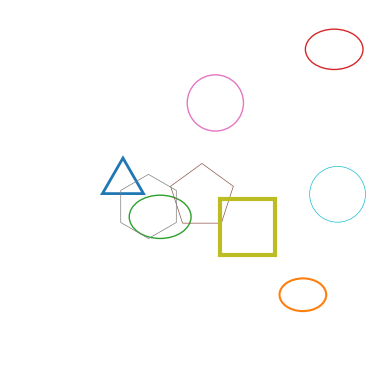[{"shape": "triangle", "thickness": 2, "radius": 0.31, "center": [0.319, 0.528]}, {"shape": "oval", "thickness": 1.5, "radius": 0.3, "center": [0.787, 0.234]}, {"shape": "oval", "thickness": 1, "radius": 0.4, "center": [0.416, 0.437]}, {"shape": "oval", "thickness": 1, "radius": 0.37, "center": [0.868, 0.872]}, {"shape": "pentagon", "thickness": 0.5, "radius": 0.43, "center": [0.525, 0.49]}, {"shape": "circle", "thickness": 1, "radius": 0.37, "center": [0.559, 0.733]}, {"shape": "hexagon", "thickness": 0.5, "radius": 0.42, "center": [0.386, 0.464]}, {"shape": "square", "thickness": 3, "radius": 0.36, "center": [0.643, 0.411]}, {"shape": "circle", "thickness": 0.5, "radius": 0.36, "center": [0.877, 0.495]}]